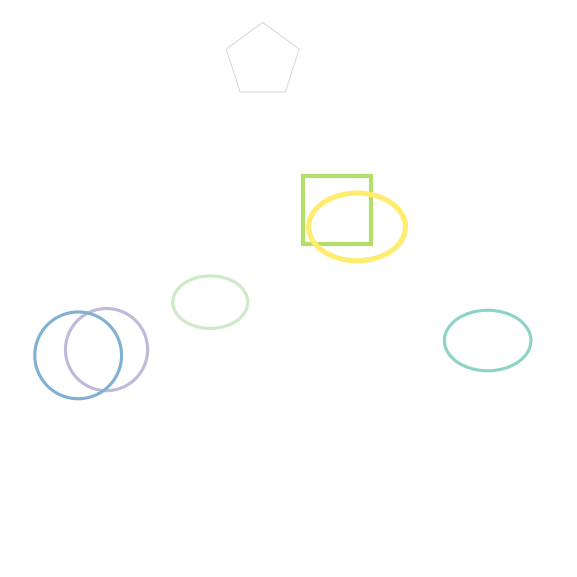[{"shape": "oval", "thickness": 1.5, "radius": 0.37, "center": [0.844, 0.409]}, {"shape": "circle", "thickness": 1.5, "radius": 0.36, "center": [0.184, 0.394]}, {"shape": "circle", "thickness": 1.5, "radius": 0.38, "center": [0.135, 0.384]}, {"shape": "square", "thickness": 2, "radius": 0.29, "center": [0.584, 0.635]}, {"shape": "pentagon", "thickness": 0.5, "radius": 0.33, "center": [0.455, 0.894]}, {"shape": "oval", "thickness": 1.5, "radius": 0.32, "center": [0.364, 0.476]}, {"shape": "oval", "thickness": 2.5, "radius": 0.42, "center": [0.618, 0.606]}]